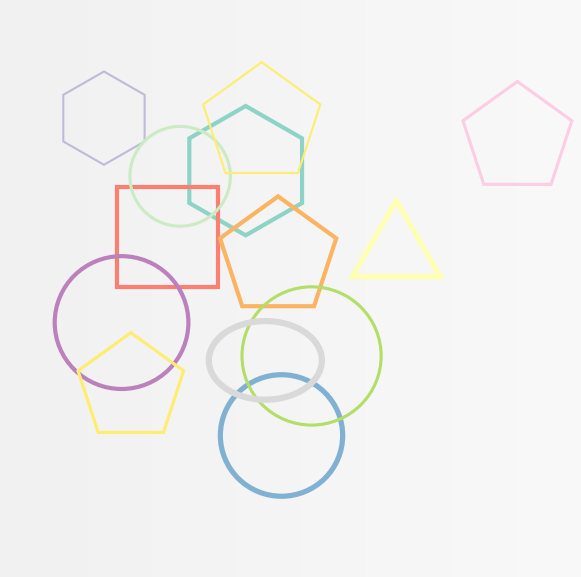[{"shape": "hexagon", "thickness": 2, "radius": 0.56, "center": [0.423, 0.704]}, {"shape": "triangle", "thickness": 2.5, "radius": 0.44, "center": [0.682, 0.564]}, {"shape": "hexagon", "thickness": 1, "radius": 0.4, "center": [0.179, 0.795]}, {"shape": "square", "thickness": 2, "radius": 0.43, "center": [0.289, 0.589]}, {"shape": "circle", "thickness": 2.5, "radius": 0.53, "center": [0.484, 0.245]}, {"shape": "pentagon", "thickness": 2, "radius": 0.53, "center": [0.478, 0.554]}, {"shape": "circle", "thickness": 1.5, "radius": 0.6, "center": [0.536, 0.383]}, {"shape": "pentagon", "thickness": 1.5, "radius": 0.49, "center": [0.89, 0.76]}, {"shape": "oval", "thickness": 3, "radius": 0.49, "center": [0.457, 0.375]}, {"shape": "circle", "thickness": 2, "radius": 0.58, "center": [0.209, 0.441]}, {"shape": "circle", "thickness": 1.5, "radius": 0.43, "center": [0.31, 0.694]}, {"shape": "pentagon", "thickness": 1, "radius": 0.53, "center": [0.45, 0.785]}, {"shape": "pentagon", "thickness": 1.5, "radius": 0.48, "center": [0.225, 0.328]}]